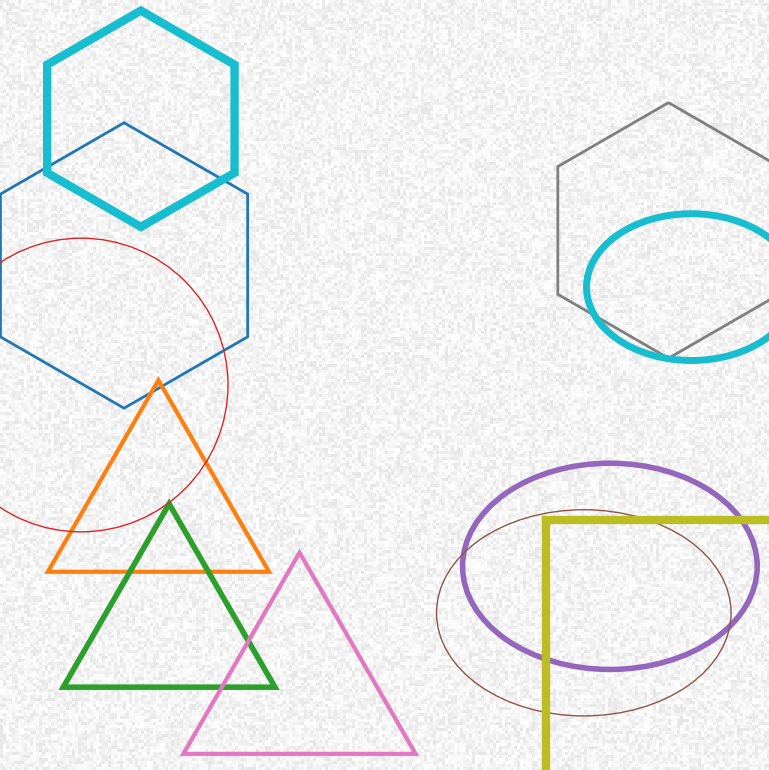[{"shape": "hexagon", "thickness": 1, "radius": 0.93, "center": [0.161, 0.655]}, {"shape": "triangle", "thickness": 1.5, "radius": 0.83, "center": [0.206, 0.34]}, {"shape": "triangle", "thickness": 2, "radius": 0.79, "center": [0.22, 0.187]}, {"shape": "circle", "thickness": 0.5, "radius": 0.95, "center": [0.105, 0.5]}, {"shape": "oval", "thickness": 2, "radius": 0.96, "center": [0.792, 0.265]}, {"shape": "oval", "thickness": 0.5, "radius": 0.96, "center": [0.758, 0.204]}, {"shape": "triangle", "thickness": 1.5, "radius": 0.87, "center": [0.389, 0.108]}, {"shape": "hexagon", "thickness": 1, "radius": 0.83, "center": [0.868, 0.701]}, {"shape": "square", "thickness": 3, "radius": 0.85, "center": [0.879, 0.154]}, {"shape": "hexagon", "thickness": 3, "radius": 0.7, "center": [0.183, 0.846]}, {"shape": "oval", "thickness": 2.5, "radius": 0.68, "center": [0.898, 0.627]}]